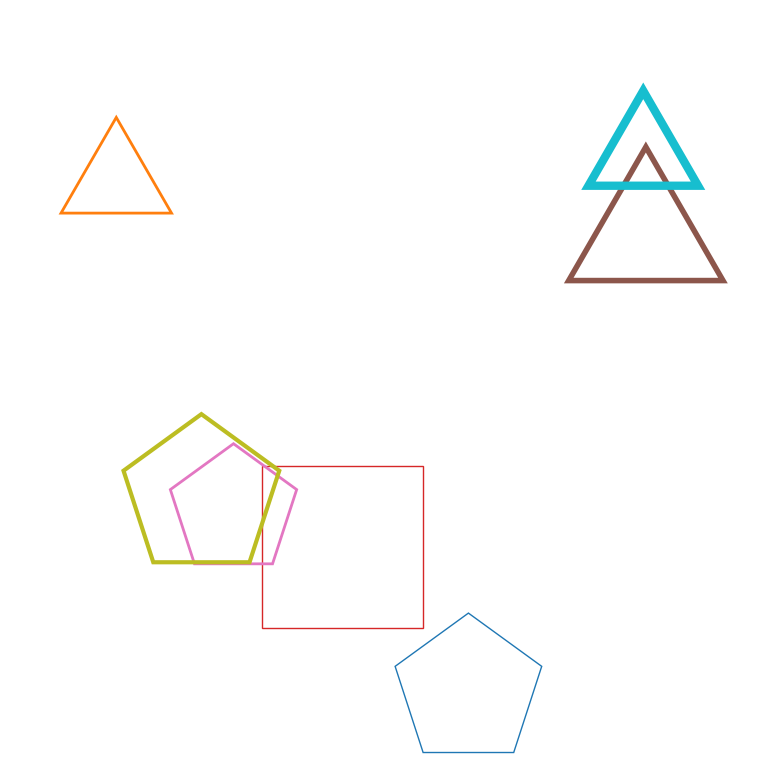[{"shape": "pentagon", "thickness": 0.5, "radius": 0.5, "center": [0.608, 0.104]}, {"shape": "triangle", "thickness": 1, "radius": 0.41, "center": [0.151, 0.765]}, {"shape": "square", "thickness": 0.5, "radius": 0.52, "center": [0.445, 0.29]}, {"shape": "triangle", "thickness": 2, "radius": 0.58, "center": [0.839, 0.693]}, {"shape": "pentagon", "thickness": 1, "radius": 0.43, "center": [0.303, 0.338]}, {"shape": "pentagon", "thickness": 1.5, "radius": 0.53, "center": [0.262, 0.356]}, {"shape": "triangle", "thickness": 3, "radius": 0.41, "center": [0.835, 0.8]}]